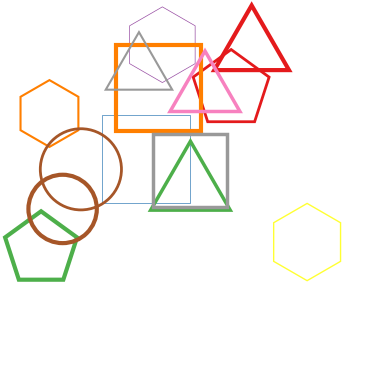[{"shape": "triangle", "thickness": 3, "radius": 0.56, "center": [0.654, 0.874]}, {"shape": "pentagon", "thickness": 2, "radius": 0.52, "center": [0.6, 0.768]}, {"shape": "square", "thickness": 0.5, "radius": 0.57, "center": [0.378, 0.588]}, {"shape": "pentagon", "thickness": 3, "radius": 0.49, "center": [0.107, 0.353]}, {"shape": "triangle", "thickness": 2.5, "radius": 0.6, "center": [0.495, 0.514]}, {"shape": "hexagon", "thickness": 0.5, "radius": 0.49, "center": [0.422, 0.884]}, {"shape": "hexagon", "thickness": 1.5, "radius": 0.43, "center": [0.128, 0.705]}, {"shape": "square", "thickness": 3, "radius": 0.55, "center": [0.412, 0.771]}, {"shape": "hexagon", "thickness": 1, "radius": 0.5, "center": [0.798, 0.371]}, {"shape": "circle", "thickness": 3, "radius": 0.44, "center": [0.163, 0.457]}, {"shape": "circle", "thickness": 2, "radius": 0.53, "center": [0.21, 0.56]}, {"shape": "triangle", "thickness": 2.5, "radius": 0.52, "center": [0.532, 0.763]}, {"shape": "triangle", "thickness": 1.5, "radius": 0.5, "center": [0.361, 0.817]}, {"shape": "square", "thickness": 2.5, "radius": 0.48, "center": [0.493, 0.557]}]